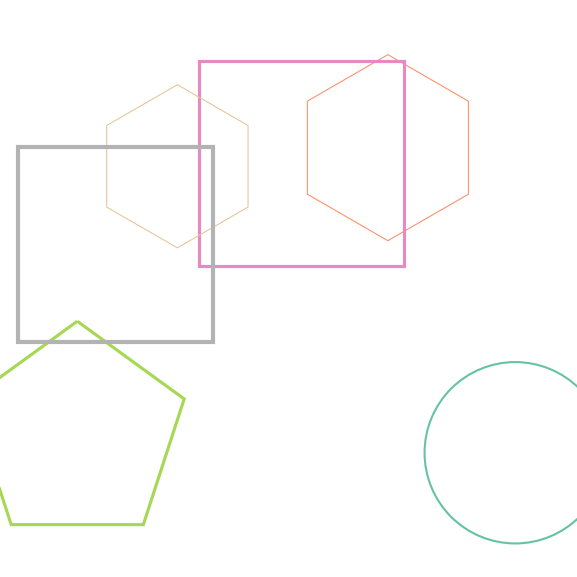[{"shape": "circle", "thickness": 1, "radius": 0.79, "center": [0.892, 0.215]}, {"shape": "hexagon", "thickness": 0.5, "radius": 0.81, "center": [0.672, 0.743]}, {"shape": "square", "thickness": 1.5, "radius": 0.89, "center": [0.522, 0.716]}, {"shape": "pentagon", "thickness": 1.5, "radius": 0.97, "center": [0.134, 0.248]}, {"shape": "hexagon", "thickness": 0.5, "radius": 0.71, "center": [0.307, 0.711]}, {"shape": "square", "thickness": 2, "radius": 0.84, "center": [0.2, 0.576]}]